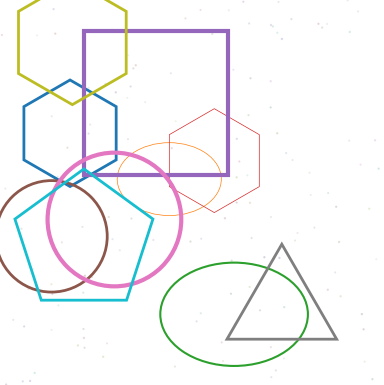[{"shape": "hexagon", "thickness": 2, "radius": 0.69, "center": [0.182, 0.654]}, {"shape": "oval", "thickness": 0.5, "radius": 0.68, "center": [0.44, 0.535]}, {"shape": "oval", "thickness": 1.5, "radius": 0.96, "center": [0.608, 0.184]}, {"shape": "hexagon", "thickness": 0.5, "radius": 0.67, "center": [0.557, 0.583]}, {"shape": "square", "thickness": 3, "radius": 0.93, "center": [0.405, 0.733]}, {"shape": "circle", "thickness": 2, "radius": 0.72, "center": [0.134, 0.386]}, {"shape": "circle", "thickness": 3, "radius": 0.87, "center": [0.297, 0.43]}, {"shape": "triangle", "thickness": 2, "radius": 0.82, "center": [0.732, 0.201]}, {"shape": "hexagon", "thickness": 2, "radius": 0.81, "center": [0.188, 0.89]}, {"shape": "pentagon", "thickness": 2, "radius": 0.94, "center": [0.218, 0.373]}]